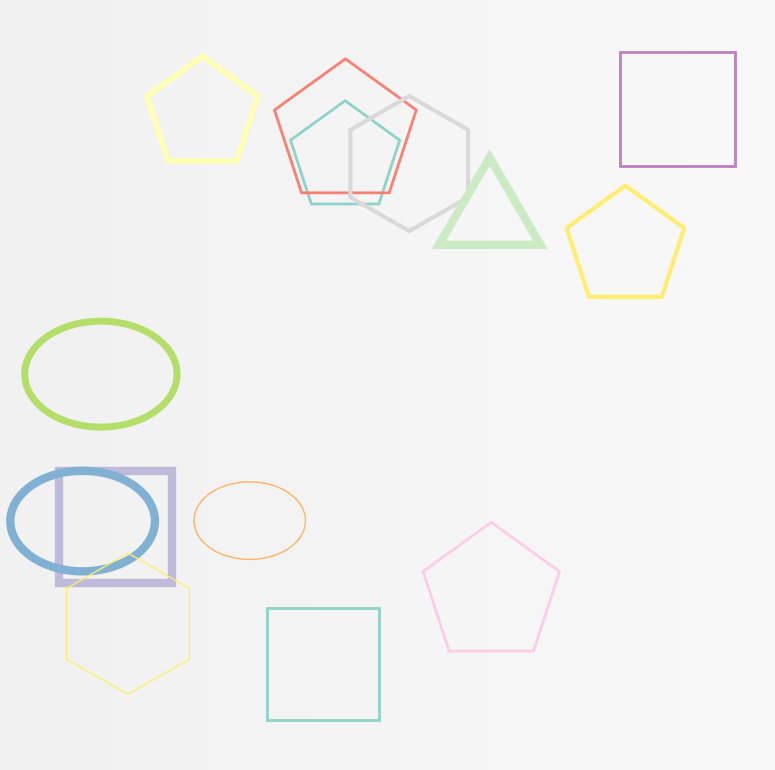[{"shape": "square", "thickness": 1, "radius": 0.36, "center": [0.417, 0.137]}, {"shape": "pentagon", "thickness": 1, "radius": 0.37, "center": [0.445, 0.795]}, {"shape": "pentagon", "thickness": 2, "radius": 0.38, "center": [0.261, 0.852]}, {"shape": "square", "thickness": 3, "radius": 0.36, "center": [0.149, 0.316]}, {"shape": "pentagon", "thickness": 1, "radius": 0.48, "center": [0.446, 0.827]}, {"shape": "oval", "thickness": 3, "radius": 0.47, "center": [0.107, 0.323]}, {"shape": "oval", "thickness": 0.5, "radius": 0.36, "center": [0.322, 0.324]}, {"shape": "oval", "thickness": 2.5, "radius": 0.49, "center": [0.13, 0.514]}, {"shape": "pentagon", "thickness": 1, "radius": 0.46, "center": [0.634, 0.229]}, {"shape": "hexagon", "thickness": 1.5, "radius": 0.44, "center": [0.528, 0.788]}, {"shape": "square", "thickness": 1, "radius": 0.37, "center": [0.874, 0.858]}, {"shape": "triangle", "thickness": 3, "radius": 0.38, "center": [0.632, 0.72]}, {"shape": "hexagon", "thickness": 0.5, "radius": 0.46, "center": [0.165, 0.19]}, {"shape": "pentagon", "thickness": 1.5, "radius": 0.4, "center": [0.807, 0.679]}]